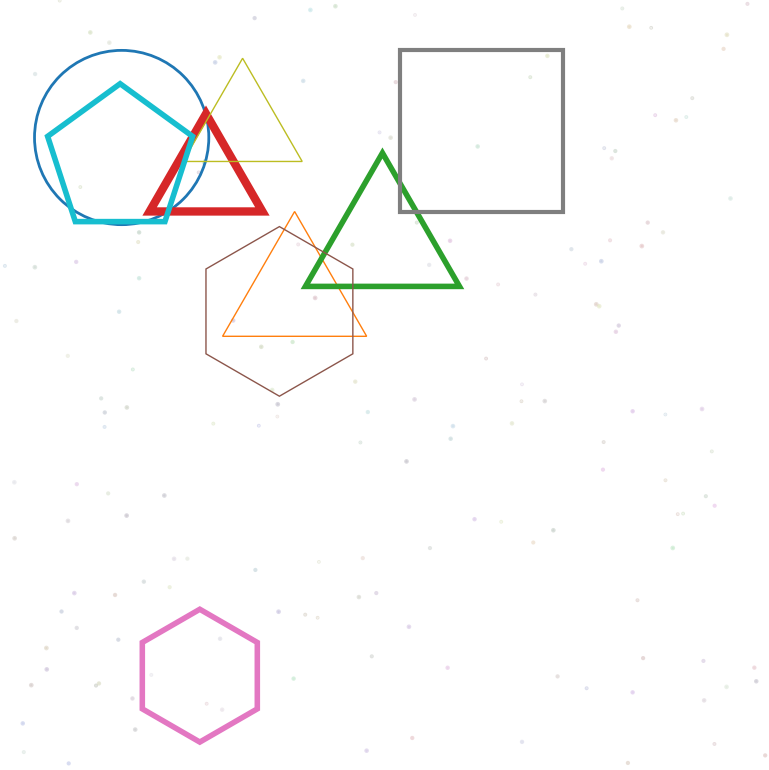[{"shape": "circle", "thickness": 1, "radius": 0.57, "center": [0.158, 0.821]}, {"shape": "triangle", "thickness": 0.5, "radius": 0.54, "center": [0.383, 0.617]}, {"shape": "triangle", "thickness": 2, "radius": 0.58, "center": [0.497, 0.686]}, {"shape": "triangle", "thickness": 3, "radius": 0.42, "center": [0.268, 0.768]}, {"shape": "hexagon", "thickness": 0.5, "radius": 0.55, "center": [0.363, 0.596]}, {"shape": "hexagon", "thickness": 2, "radius": 0.43, "center": [0.259, 0.123]}, {"shape": "square", "thickness": 1.5, "radius": 0.53, "center": [0.625, 0.83]}, {"shape": "triangle", "thickness": 0.5, "radius": 0.45, "center": [0.315, 0.835]}, {"shape": "pentagon", "thickness": 2, "radius": 0.49, "center": [0.156, 0.792]}]